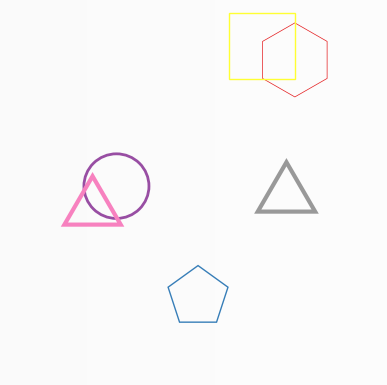[{"shape": "hexagon", "thickness": 0.5, "radius": 0.48, "center": [0.761, 0.844]}, {"shape": "pentagon", "thickness": 1, "radius": 0.41, "center": [0.511, 0.229]}, {"shape": "circle", "thickness": 2, "radius": 0.42, "center": [0.3, 0.517]}, {"shape": "square", "thickness": 1, "radius": 0.42, "center": [0.677, 0.88]}, {"shape": "triangle", "thickness": 3, "radius": 0.42, "center": [0.239, 0.459]}, {"shape": "triangle", "thickness": 3, "radius": 0.43, "center": [0.739, 0.493]}]